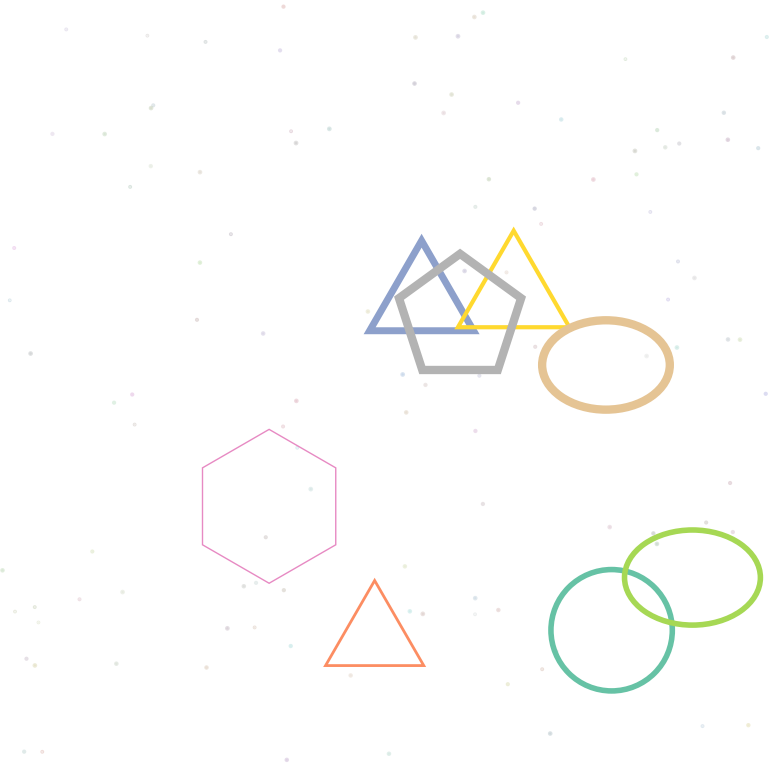[{"shape": "circle", "thickness": 2, "radius": 0.39, "center": [0.794, 0.182]}, {"shape": "triangle", "thickness": 1, "radius": 0.37, "center": [0.487, 0.172]}, {"shape": "triangle", "thickness": 2.5, "radius": 0.39, "center": [0.548, 0.609]}, {"shape": "hexagon", "thickness": 0.5, "radius": 0.5, "center": [0.35, 0.342]}, {"shape": "oval", "thickness": 2, "radius": 0.44, "center": [0.899, 0.25]}, {"shape": "triangle", "thickness": 1.5, "radius": 0.42, "center": [0.667, 0.617]}, {"shape": "oval", "thickness": 3, "radius": 0.41, "center": [0.787, 0.526]}, {"shape": "pentagon", "thickness": 3, "radius": 0.42, "center": [0.597, 0.587]}]